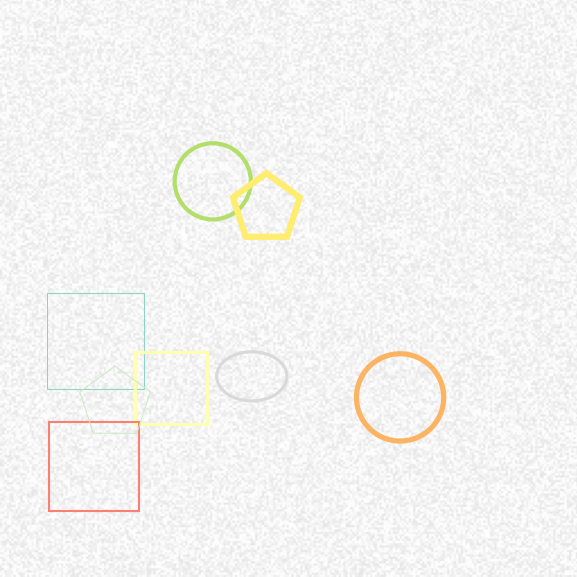[{"shape": "square", "thickness": 0.5, "radius": 0.42, "center": [0.166, 0.409]}, {"shape": "square", "thickness": 1.5, "radius": 0.31, "center": [0.296, 0.327]}, {"shape": "square", "thickness": 1, "radius": 0.39, "center": [0.163, 0.191]}, {"shape": "circle", "thickness": 2.5, "radius": 0.38, "center": [0.693, 0.311]}, {"shape": "circle", "thickness": 2, "radius": 0.33, "center": [0.368, 0.685]}, {"shape": "oval", "thickness": 1.5, "radius": 0.3, "center": [0.436, 0.347]}, {"shape": "pentagon", "thickness": 0.5, "radius": 0.32, "center": [0.199, 0.301]}, {"shape": "pentagon", "thickness": 3, "radius": 0.3, "center": [0.461, 0.638]}]